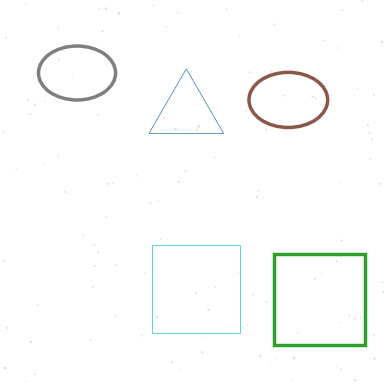[{"shape": "triangle", "thickness": 0.5, "radius": 0.56, "center": [0.484, 0.709]}, {"shape": "square", "thickness": 2.5, "radius": 0.59, "center": [0.829, 0.221]}, {"shape": "oval", "thickness": 2.5, "radius": 0.51, "center": [0.749, 0.74]}, {"shape": "oval", "thickness": 2.5, "radius": 0.5, "center": [0.2, 0.81]}, {"shape": "square", "thickness": 0.5, "radius": 0.57, "center": [0.509, 0.248]}]